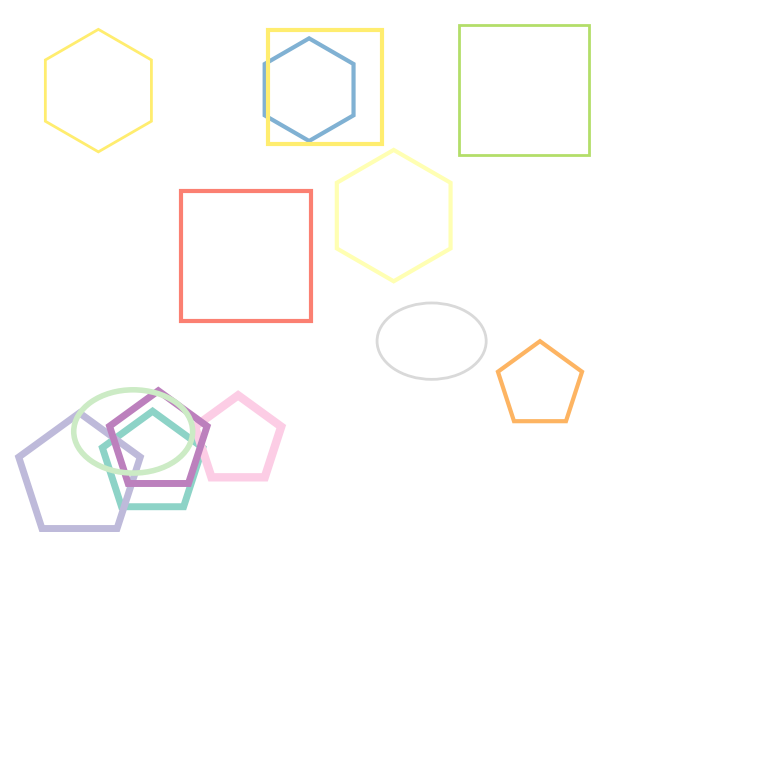[{"shape": "pentagon", "thickness": 2.5, "radius": 0.34, "center": [0.198, 0.397]}, {"shape": "hexagon", "thickness": 1.5, "radius": 0.43, "center": [0.511, 0.72]}, {"shape": "pentagon", "thickness": 2.5, "radius": 0.41, "center": [0.103, 0.381]}, {"shape": "square", "thickness": 1.5, "radius": 0.42, "center": [0.319, 0.667]}, {"shape": "hexagon", "thickness": 1.5, "radius": 0.33, "center": [0.401, 0.884]}, {"shape": "pentagon", "thickness": 1.5, "radius": 0.29, "center": [0.701, 0.499]}, {"shape": "square", "thickness": 1, "radius": 0.42, "center": [0.68, 0.883]}, {"shape": "pentagon", "thickness": 3, "radius": 0.29, "center": [0.309, 0.428]}, {"shape": "oval", "thickness": 1, "radius": 0.35, "center": [0.561, 0.557]}, {"shape": "pentagon", "thickness": 2.5, "radius": 0.33, "center": [0.206, 0.426]}, {"shape": "oval", "thickness": 2, "radius": 0.39, "center": [0.173, 0.44]}, {"shape": "square", "thickness": 1.5, "radius": 0.37, "center": [0.422, 0.887]}, {"shape": "hexagon", "thickness": 1, "radius": 0.4, "center": [0.128, 0.882]}]